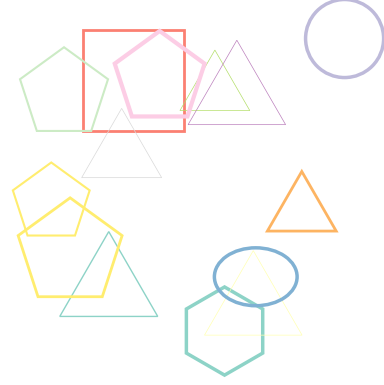[{"shape": "triangle", "thickness": 1, "radius": 0.73, "center": [0.282, 0.252]}, {"shape": "hexagon", "thickness": 2.5, "radius": 0.57, "center": [0.583, 0.14]}, {"shape": "triangle", "thickness": 0.5, "radius": 0.73, "center": [0.658, 0.203]}, {"shape": "circle", "thickness": 2.5, "radius": 0.51, "center": [0.895, 0.9]}, {"shape": "square", "thickness": 2, "radius": 0.66, "center": [0.347, 0.791]}, {"shape": "oval", "thickness": 2.5, "radius": 0.54, "center": [0.664, 0.281]}, {"shape": "triangle", "thickness": 2, "radius": 0.52, "center": [0.784, 0.451]}, {"shape": "triangle", "thickness": 0.5, "radius": 0.52, "center": [0.558, 0.765]}, {"shape": "pentagon", "thickness": 3, "radius": 0.61, "center": [0.415, 0.797]}, {"shape": "triangle", "thickness": 0.5, "radius": 0.6, "center": [0.316, 0.599]}, {"shape": "triangle", "thickness": 0.5, "radius": 0.73, "center": [0.615, 0.749]}, {"shape": "pentagon", "thickness": 1.5, "radius": 0.6, "center": [0.166, 0.757]}, {"shape": "pentagon", "thickness": 1.5, "radius": 0.52, "center": [0.133, 0.473]}, {"shape": "pentagon", "thickness": 2, "radius": 0.71, "center": [0.182, 0.344]}]